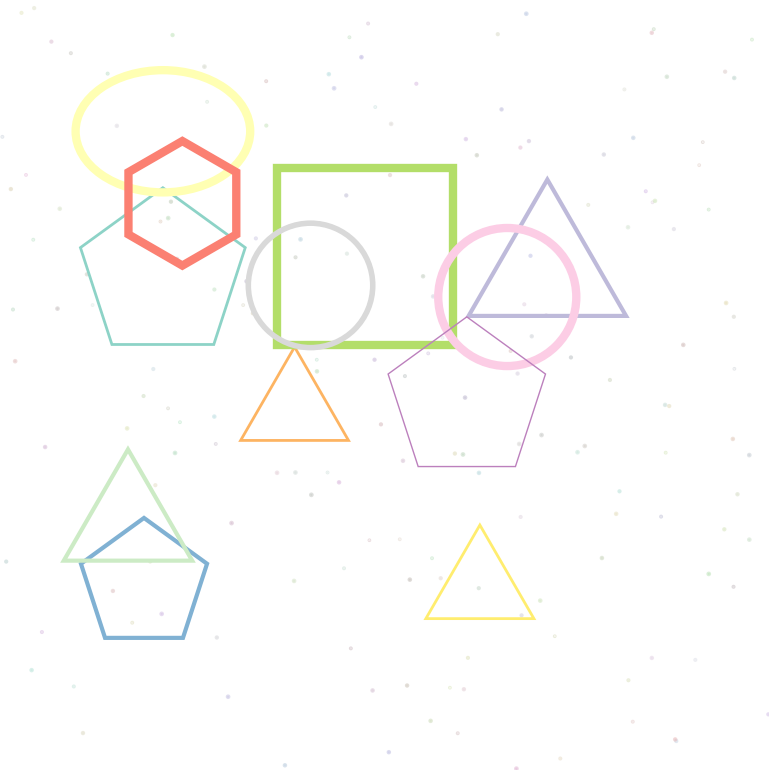[{"shape": "pentagon", "thickness": 1, "radius": 0.56, "center": [0.211, 0.644]}, {"shape": "oval", "thickness": 3, "radius": 0.57, "center": [0.212, 0.83]}, {"shape": "triangle", "thickness": 1.5, "radius": 0.59, "center": [0.711, 0.649]}, {"shape": "hexagon", "thickness": 3, "radius": 0.4, "center": [0.237, 0.736]}, {"shape": "pentagon", "thickness": 1.5, "radius": 0.43, "center": [0.187, 0.241]}, {"shape": "triangle", "thickness": 1, "radius": 0.4, "center": [0.383, 0.468]}, {"shape": "square", "thickness": 3, "radius": 0.57, "center": [0.474, 0.667]}, {"shape": "circle", "thickness": 3, "radius": 0.45, "center": [0.659, 0.614]}, {"shape": "circle", "thickness": 2, "radius": 0.4, "center": [0.403, 0.629]}, {"shape": "pentagon", "thickness": 0.5, "radius": 0.54, "center": [0.606, 0.481]}, {"shape": "triangle", "thickness": 1.5, "radius": 0.48, "center": [0.166, 0.32]}, {"shape": "triangle", "thickness": 1, "radius": 0.41, "center": [0.623, 0.237]}]